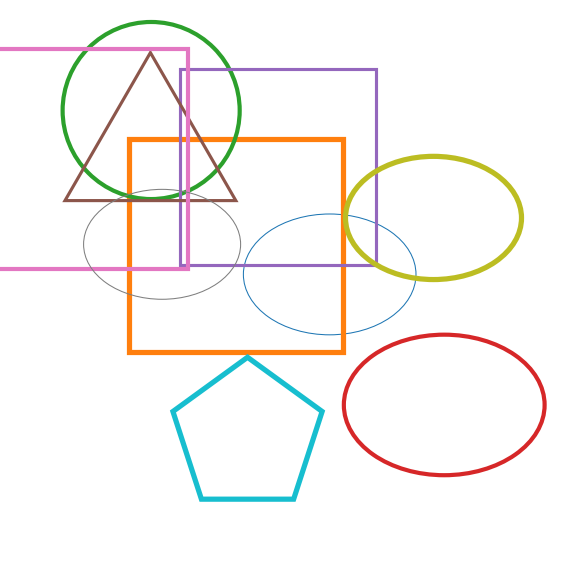[{"shape": "oval", "thickness": 0.5, "radius": 0.75, "center": [0.571, 0.524]}, {"shape": "square", "thickness": 2.5, "radius": 0.92, "center": [0.409, 0.574]}, {"shape": "circle", "thickness": 2, "radius": 0.77, "center": [0.262, 0.808]}, {"shape": "oval", "thickness": 2, "radius": 0.87, "center": [0.769, 0.298]}, {"shape": "square", "thickness": 1.5, "radius": 0.85, "center": [0.482, 0.711]}, {"shape": "triangle", "thickness": 1.5, "radius": 0.85, "center": [0.26, 0.737]}, {"shape": "square", "thickness": 2, "radius": 0.95, "center": [0.136, 0.724]}, {"shape": "oval", "thickness": 0.5, "radius": 0.68, "center": [0.281, 0.576]}, {"shape": "oval", "thickness": 2.5, "radius": 0.76, "center": [0.751, 0.622]}, {"shape": "pentagon", "thickness": 2.5, "radius": 0.68, "center": [0.429, 0.245]}]